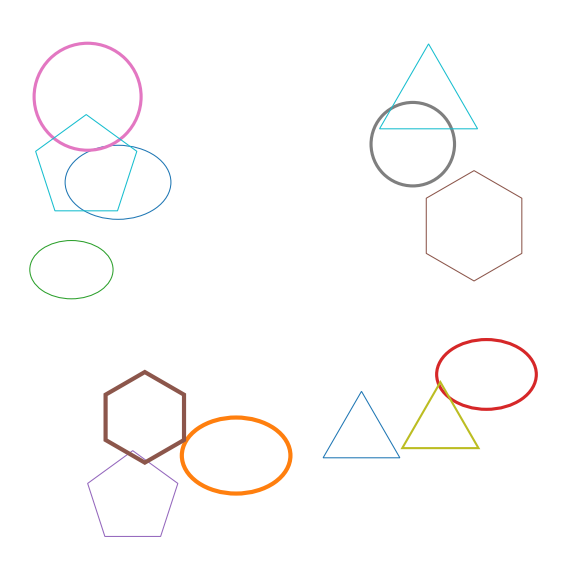[{"shape": "triangle", "thickness": 0.5, "radius": 0.38, "center": [0.626, 0.245]}, {"shape": "oval", "thickness": 0.5, "radius": 0.46, "center": [0.204, 0.683]}, {"shape": "oval", "thickness": 2, "radius": 0.47, "center": [0.409, 0.21]}, {"shape": "oval", "thickness": 0.5, "radius": 0.36, "center": [0.124, 0.532]}, {"shape": "oval", "thickness": 1.5, "radius": 0.43, "center": [0.842, 0.351]}, {"shape": "pentagon", "thickness": 0.5, "radius": 0.41, "center": [0.23, 0.137]}, {"shape": "hexagon", "thickness": 0.5, "radius": 0.48, "center": [0.821, 0.608]}, {"shape": "hexagon", "thickness": 2, "radius": 0.39, "center": [0.251, 0.276]}, {"shape": "circle", "thickness": 1.5, "radius": 0.46, "center": [0.152, 0.832]}, {"shape": "circle", "thickness": 1.5, "radius": 0.36, "center": [0.715, 0.749]}, {"shape": "triangle", "thickness": 1, "radius": 0.38, "center": [0.763, 0.261]}, {"shape": "triangle", "thickness": 0.5, "radius": 0.49, "center": [0.742, 0.825]}, {"shape": "pentagon", "thickness": 0.5, "radius": 0.46, "center": [0.149, 0.709]}]